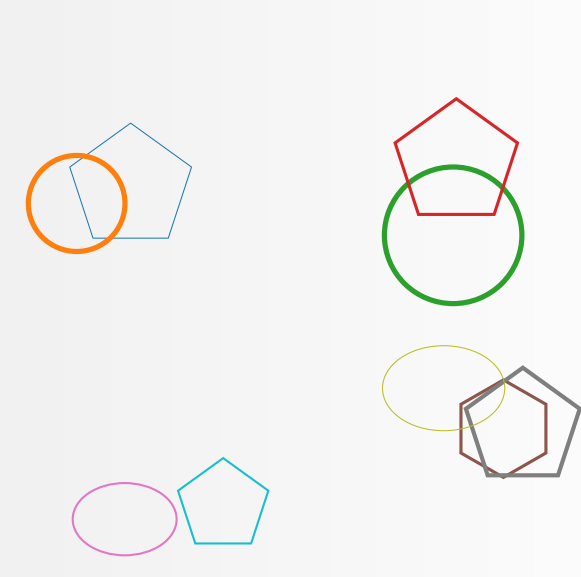[{"shape": "pentagon", "thickness": 0.5, "radius": 0.55, "center": [0.225, 0.676]}, {"shape": "circle", "thickness": 2.5, "radius": 0.42, "center": [0.132, 0.647]}, {"shape": "circle", "thickness": 2.5, "radius": 0.59, "center": [0.78, 0.592]}, {"shape": "pentagon", "thickness": 1.5, "radius": 0.55, "center": [0.785, 0.717]}, {"shape": "hexagon", "thickness": 1.5, "radius": 0.42, "center": [0.866, 0.257]}, {"shape": "oval", "thickness": 1, "radius": 0.45, "center": [0.214, 0.1]}, {"shape": "pentagon", "thickness": 2, "radius": 0.51, "center": [0.9, 0.259]}, {"shape": "oval", "thickness": 0.5, "radius": 0.53, "center": [0.763, 0.327]}, {"shape": "pentagon", "thickness": 1, "radius": 0.41, "center": [0.384, 0.124]}]